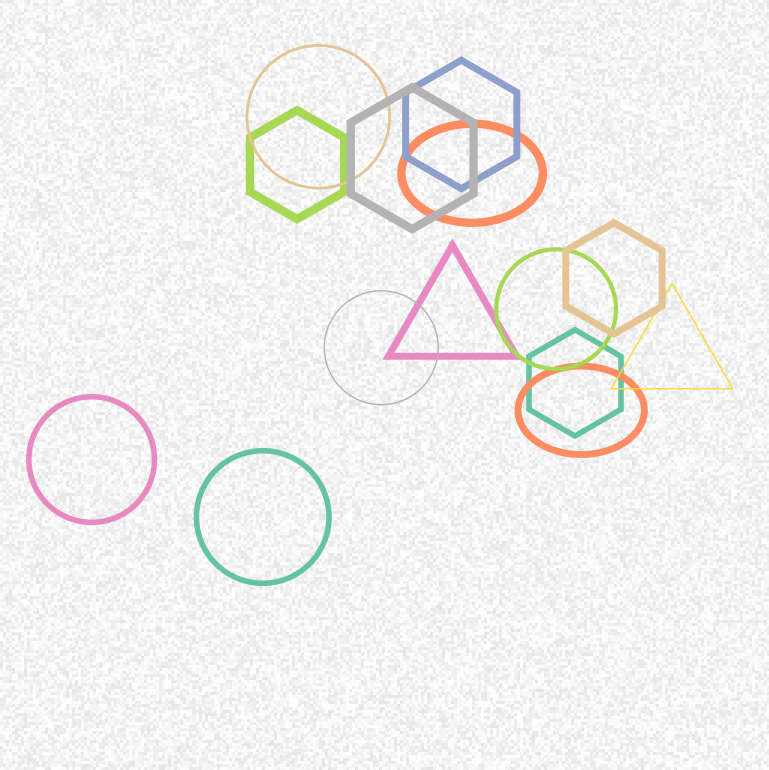[{"shape": "circle", "thickness": 2, "radius": 0.43, "center": [0.341, 0.329]}, {"shape": "hexagon", "thickness": 2, "radius": 0.34, "center": [0.747, 0.503]}, {"shape": "oval", "thickness": 2.5, "radius": 0.41, "center": [0.755, 0.467]}, {"shape": "oval", "thickness": 3, "radius": 0.46, "center": [0.613, 0.775]}, {"shape": "hexagon", "thickness": 2.5, "radius": 0.42, "center": [0.599, 0.838]}, {"shape": "circle", "thickness": 2, "radius": 0.41, "center": [0.119, 0.403]}, {"shape": "triangle", "thickness": 2.5, "radius": 0.48, "center": [0.588, 0.585]}, {"shape": "hexagon", "thickness": 3, "radius": 0.35, "center": [0.386, 0.786]}, {"shape": "circle", "thickness": 1.5, "radius": 0.39, "center": [0.722, 0.598]}, {"shape": "triangle", "thickness": 0.5, "radius": 0.46, "center": [0.873, 0.541]}, {"shape": "hexagon", "thickness": 2.5, "radius": 0.36, "center": [0.797, 0.638]}, {"shape": "circle", "thickness": 1, "radius": 0.46, "center": [0.413, 0.848]}, {"shape": "hexagon", "thickness": 3, "radius": 0.46, "center": [0.535, 0.795]}, {"shape": "circle", "thickness": 0.5, "radius": 0.37, "center": [0.495, 0.548]}]